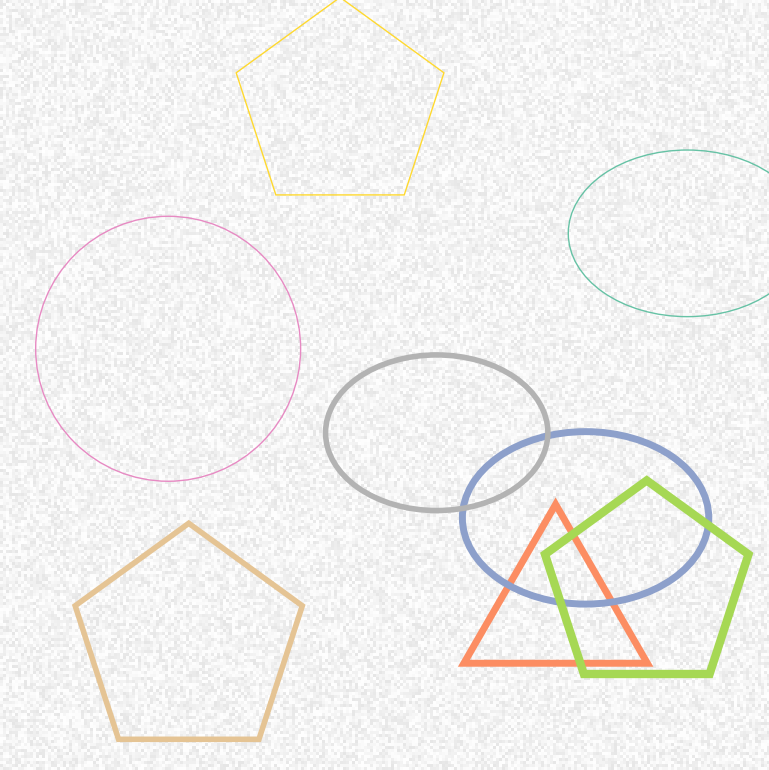[{"shape": "oval", "thickness": 0.5, "radius": 0.77, "center": [0.893, 0.697]}, {"shape": "triangle", "thickness": 2.5, "radius": 0.69, "center": [0.722, 0.207]}, {"shape": "oval", "thickness": 2.5, "radius": 0.8, "center": [0.76, 0.327]}, {"shape": "circle", "thickness": 0.5, "radius": 0.86, "center": [0.218, 0.547]}, {"shape": "pentagon", "thickness": 3, "radius": 0.69, "center": [0.84, 0.237]}, {"shape": "pentagon", "thickness": 0.5, "radius": 0.71, "center": [0.442, 0.862]}, {"shape": "pentagon", "thickness": 2, "radius": 0.78, "center": [0.245, 0.165]}, {"shape": "oval", "thickness": 2, "radius": 0.72, "center": [0.567, 0.438]}]